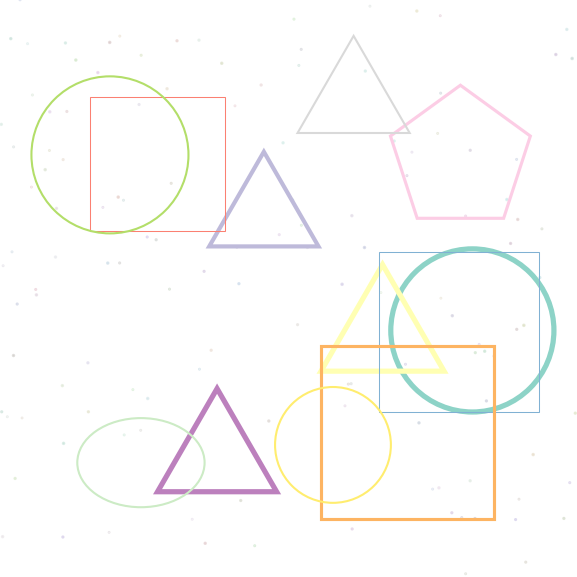[{"shape": "circle", "thickness": 2.5, "radius": 0.71, "center": [0.818, 0.427]}, {"shape": "triangle", "thickness": 2.5, "radius": 0.62, "center": [0.662, 0.418]}, {"shape": "triangle", "thickness": 2, "radius": 0.55, "center": [0.457, 0.627]}, {"shape": "square", "thickness": 0.5, "radius": 0.58, "center": [0.273, 0.715]}, {"shape": "square", "thickness": 0.5, "radius": 0.69, "center": [0.795, 0.424]}, {"shape": "square", "thickness": 1.5, "radius": 0.75, "center": [0.706, 0.251]}, {"shape": "circle", "thickness": 1, "radius": 0.68, "center": [0.19, 0.731]}, {"shape": "pentagon", "thickness": 1.5, "radius": 0.64, "center": [0.797, 0.724]}, {"shape": "triangle", "thickness": 1, "radius": 0.56, "center": [0.612, 0.825]}, {"shape": "triangle", "thickness": 2.5, "radius": 0.6, "center": [0.376, 0.207]}, {"shape": "oval", "thickness": 1, "radius": 0.55, "center": [0.244, 0.198]}, {"shape": "circle", "thickness": 1, "radius": 0.5, "center": [0.577, 0.229]}]